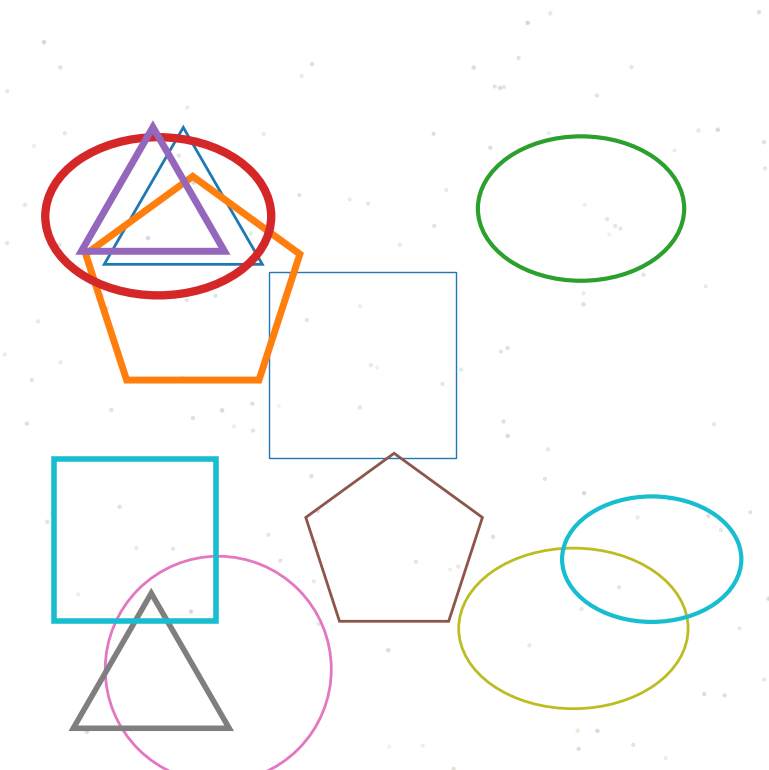[{"shape": "square", "thickness": 0.5, "radius": 0.6, "center": [0.471, 0.526]}, {"shape": "triangle", "thickness": 1, "radius": 0.59, "center": [0.238, 0.716]}, {"shape": "pentagon", "thickness": 2.5, "radius": 0.73, "center": [0.25, 0.625]}, {"shape": "oval", "thickness": 1.5, "radius": 0.67, "center": [0.755, 0.729]}, {"shape": "oval", "thickness": 3, "radius": 0.73, "center": [0.206, 0.719]}, {"shape": "triangle", "thickness": 2.5, "radius": 0.54, "center": [0.199, 0.727]}, {"shape": "pentagon", "thickness": 1, "radius": 0.6, "center": [0.512, 0.291]}, {"shape": "circle", "thickness": 1, "radius": 0.73, "center": [0.283, 0.131]}, {"shape": "triangle", "thickness": 2, "radius": 0.58, "center": [0.196, 0.113]}, {"shape": "oval", "thickness": 1, "radius": 0.74, "center": [0.745, 0.184]}, {"shape": "oval", "thickness": 1.5, "radius": 0.58, "center": [0.846, 0.274]}, {"shape": "square", "thickness": 2, "radius": 0.53, "center": [0.175, 0.298]}]